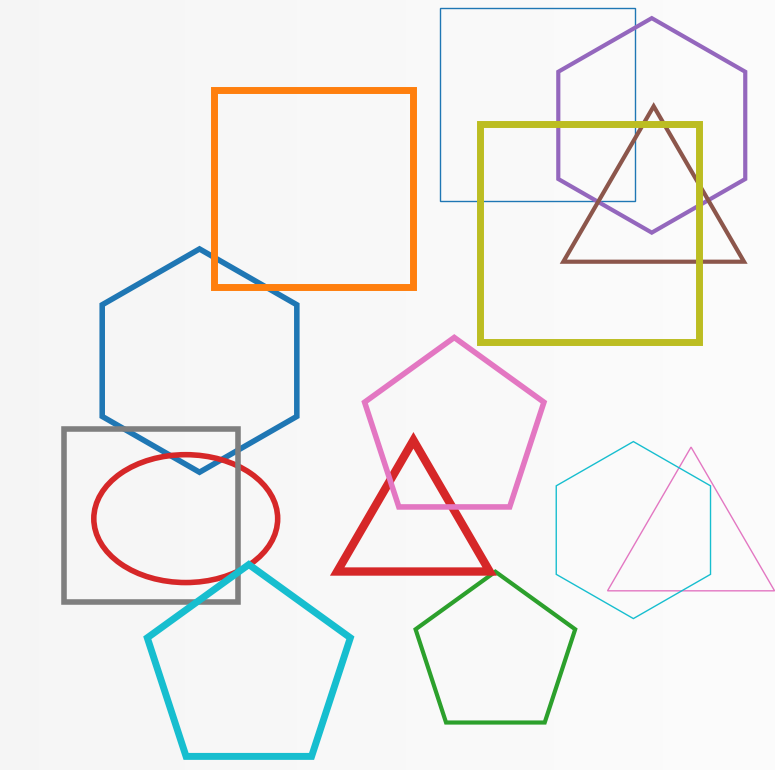[{"shape": "square", "thickness": 0.5, "radius": 0.63, "center": [0.693, 0.865]}, {"shape": "hexagon", "thickness": 2, "radius": 0.72, "center": [0.257, 0.532]}, {"shape": "square", "thickness": 2.5, "radius": 0.64, "center": [0.405, 0.756]}, {"shape": "pentagon", "thickness": 1.5, "radius": 0.54, "center": [0.639, 0.149]}, {"shape": "oval", "thickness": 2, "radius": 0.59, "center": [0.24, 0.326]}, {"shape": "triangle", "thickness": 3, "radius": 0.57, "center": [0.533, 0.315]}, {"shape": "hexagon", "thickness": 1.5, "radius": 0.7, "center": [0.841, 0.837]}, {"shape": "triangle", "thickness": 1.5, "radius": 0.67, "center": [0.843, 0.727]}, {"shape": "pentagon", "thickness": 2, "radius": 0.61, "center": [0.586, 0.44]}, {"shape": "triangle", "thickness": 0.5, "radius": 0.62, "center": [0.892, 0.295]}, {"shape": "square", "thickness": 2, "radius": 0.56, "center": [0.195, 0.331]}, {"shape": "square", "thickness": 2.5, "radius": 0.71, "center": [0.761, 0.697]}, {"shape": "hexagon", "thickness": 0.5, "radius": 0.57, "center": [0.817, 0.312]}, {"shape": "pentagon", "thickness": 2.5, "radius": 0.69, "center": [0.321, 0.129]}]